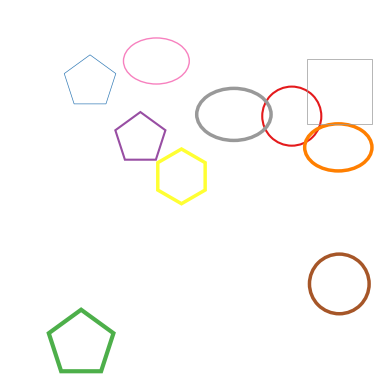[{"shape": "circle", "thickness": 1.5, "radius": 0.38, "center": [0.758, 0.698]}, {"shape": "pentagon", "thickness": 0.5, "radius": 0.35, "center": [0.234, 0.787]}, {"shape": "pentagon", "thickness": 3, "radius": 0.44, "center": [0.211, 0.107]}, {"shape": "pentagon", "thickness": 1.5, "radius": 0.34, "center": [0.365, 0.641]}, {"shape": "oval", "thickness": 2.5, "radius": 0.44, "center": [0.879, 0.617]}, {"shape": "hexagon", "thickness": 2.5, "radius": 0.36, "center": [0.471, 0.542]}, {"shape": "circle", "thickness": 2.5, "radius": 0.39, "center": [0.881, 0.263]}, {"shape": "oval", "thickness": 1, "radius": 0.43, "center": [0.406, 0.842]}, {"shape": "square", "thickness": 0.5, "radius": 0.42, "center": [0.882, 0.762]}, {"shape": "oval", "thickness": 2.5, "radius": 0.48, "center": [0.608, 0.703]}]